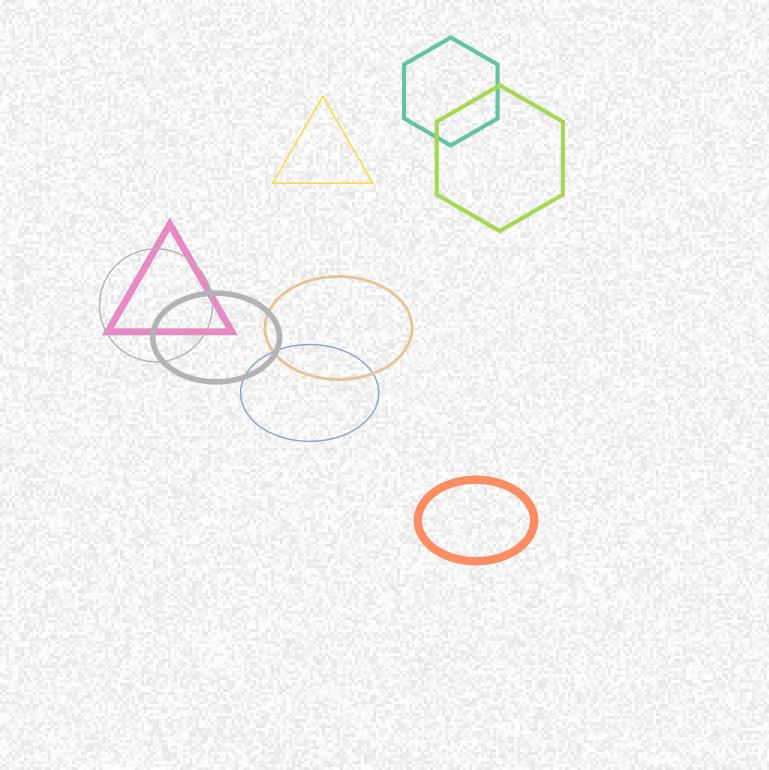[{"shape": "hexagon", "thickness": 1.5, "radius": 0.35, "center": [0.585, 0.881]}, {"shape": "oval", "thickness": 3, "radius": 0.38, "center": [0.618, 0.324]}, {"shape": "oval", "thickness": 0.5, "radius": 0.45, "center": [0.402, 0.49]}, {"shape": "triangle", "thickness": 2.5, "radius": 0.47, "center": [0.221, 0.616]}, {"shape": "hexagon", "thickness": 1.5, "radius": 0.47, "center": [0.649, 0.795]}, {"shape": "triangle", "thickness": 0.5, "radius": 0.38, "center": [0.419, 0.8]}, {"shape": "oval", "thickness": 1, "radius": 0.48, "center": [0.44, 0.574]}, {"shape": "circle", "thickness": 0.5, "radius": 0.37, "center": [0.203, 0.604]}, {"shape": "oval", "thickness": 2, "radius": 0.41, "center": [0.281, 0.562]}]